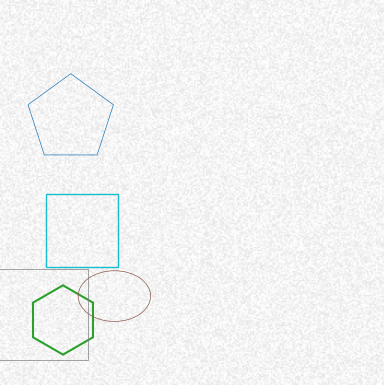[{"shape": "pentagon", "thickness": 0.5, "radius": 0.58, "center": [0.184, 0.692]}, {"shape": "hexagon", "thickness": 1.5, "radius": 0.45, "center": [0.164, 0.169]}, {"shape": "oval", "thickness": 0.5, "radius": 0.47, "center": [0.297, 0.231]}, {"shape": "square", "thickness": 0.5, "radius": 0.59, "center": [0.111, 0.183]}, {"shape": "square", "thickness": 1, "radius": 0.47, "center": [0.213, 0.402]}]